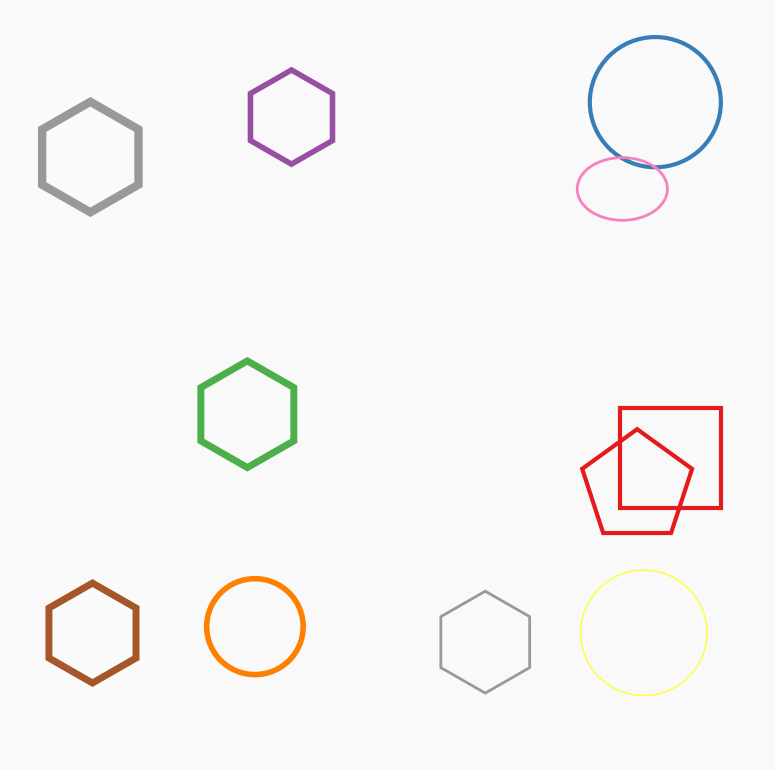[{"shape": "square", "thickness": 1.5, "radius": 0.33, "center": [0.865, 0.406]}, {"shape": "pentagon", "thickness": 1.5, "radius": 0.37, "center": [0.822, 0.368]}, {"shape": "circle", "thickness": 1.5, "radius": 0.42, "center": [0.846, 0.867]}, {"shape": "hexagon", "thickness": 2.5, "radius": 0.35, "center": [0.319, 0.462]}, {"shape": "hexagon", "thickness": 2, "radius": 0.31, "center": [0.376, 0.848]}, {"shape": "circle", "thickness": 2, "radius": 0.31, "center": [0.329, 0.186]}, {"shape": "circle", "thickness": 0.5, "radius": 0.41, "center": [0.831, 0.178]}, {"shape": "hexagon", "thickness": 2.5, "radius": 0.32, "center": [0.119, 0.178]}, {"shape": "oval", "thickness": 1, "radius": 0.29, "center": [0.803, 0.755]}, {"shape": "hexagon", "thickness": 3, "radius": 0.36, "center": [0.117, 0.796]}, {"shape": "hexagon", "thickness": 1, "radius": 0.33, "center": [0.626, 0.166]}]